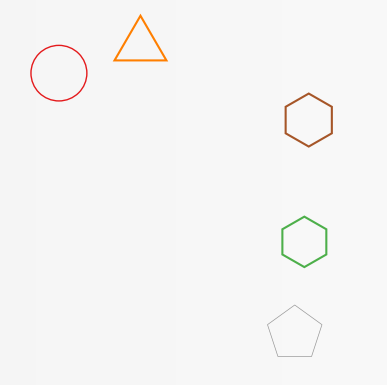[{"shape": "circle", "thickness": 1, "radius": 0.36, "center": [0.152, 0.81]}, {"shape": "hexagon", "thickness": 1.5, "radius": 0.33, "center": [0.785, 0.372]}, {"shape": "triangle", "thickness": 1.5, "radius": 0.39, "center": [0.363, 0.882]}, {"shape": "hexagon", "thickness": 1.5, "radius": 0.34, "center": [0.797, 0.688]}, {"shape": "pentagon", "thickness": 0.5, "radius": 0.37, "center": [0.761, 0.134]}]